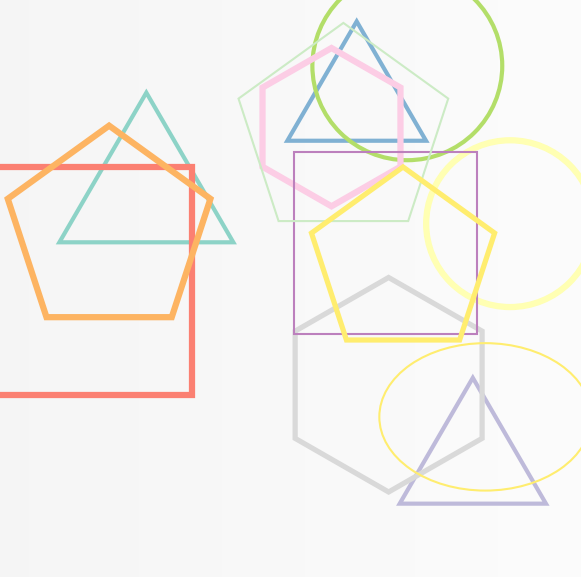[{"shape": "triangle", "thickness": 2, "radius": 0.86, "center": [0.252, 0.666]}, {"shape": "circle", "thickness": 3, "radius": 0.72, "center": [0.878, 0.612]}, {"shape": "triangle", "thickness": 2, "radius": 0.73, "center": [0.813, 0.2]}, {"shape": "square", "thickness": 3, "radius": 0.99, "center": [0.132, 0.512]}, {"shape": "triangle", "thickness": 2, "radius": 0.69, "center": [0.614, 0.824]}, {"shape": "pentagon", "thickness": 3, "radius": 0.92, "center": [0.188, 0.598]}, {"shape": "circle", "thickness": 2, "radius": 0.82, "center": [0.701, 0.885]}, {"shape": "hexagon", "thickness": 3, "radius": 0.69, "center": [0.57, 0.779]}, {"shape": "hexagon", "thickness": 2.5, "radius": 0.93, "center": [0.669, 0.333]}, {"shape": "square", "thickness": 1, "radius": 0.79, "center": [0.663, 0.579]}, {"shape": "pentagon", "thickness": 1, "radius": 0.95, "center": [0.591, 0.77]}, {"shape": "pentagon", "thickness": 2.5, "radius": 0.83, "center": [0.693, 0.544]}, {"shape": "oval", "thickness": 1, "radius": 0.91, "center": [0.835, 0.277]}]